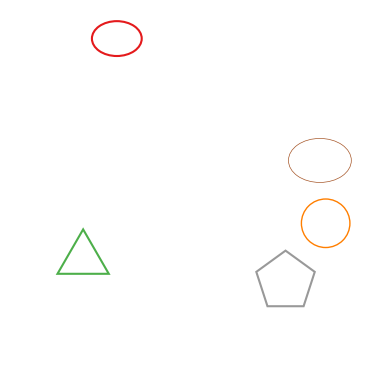[{"shape": "oval", "thickness": 1.5, "radius": 0.32, "center": [0.303, 0.9]}, {"shape": "triangle", "thickness": 1.5, "radius": 0.38, "center": [0.216, 0.327]}, {"shape": "circle", "thickness": 1, "radius": 0.32, "center": [0.846, 0.42]}, {"shape": "oval", "thickness": 0.5, "radius": 0.41, "center": [0.831, 0.583]}, {"shape": "pentagon", "thickness": 1.5, "radius": 0.4, "center": [0.742, 0.269]}]